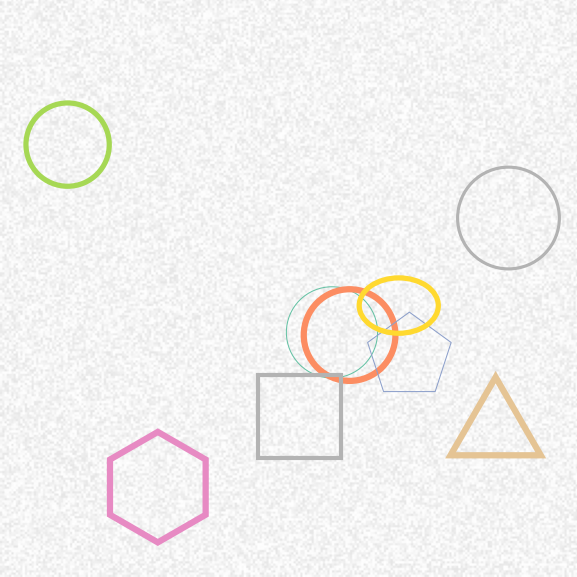[{"shape": "circle", "thickness": 0.5, "radius": 0.39, "center": [0.575, 0.424]}, {"shape": "circle", "thickness": 3, "radius": 0.4, "center": [0.605, 0.419]}, {"shape": "pentagon", "thickness": 0.5, "radius": 0.38, "center": [0.709, 0.383]}, {"shape": "hexagon", "thickness": 3, "radius": 0.48, "center": [0.273, 0.156]}, {"shape": "circle", "thickness": 2.5, "radius": 0.36, "center": [0.117, 0.749]}, {"shape": "oval", "thickness": 2.5, "radius": 0.34, "center": [0.69, 0.47]}, {"shape": "triangle", "thickness": 3, "radius": 0.45, "center": [0.858, 0.256]}, {"shape": "square", "thickness": 2, "radius": 0.36, "center": [0.518, 0.278]}, {"shape": "circle", "thickness": 1.5, "radius": 0.44, "center": [0.88, 0.622]}]